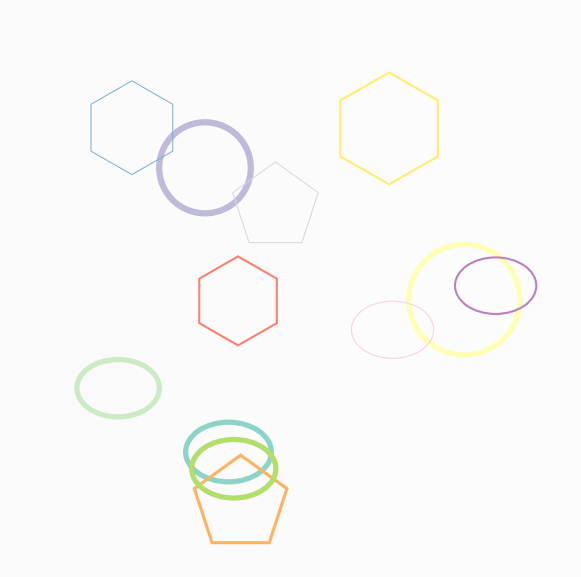[{"shape": "oval", "thickness": 2.5, "radius": 0.37, "center": [0.393, 0.216]}, {"shape": "circle", "thickness": 2.5, "radius": 0.48, "center": [0.799, 0.48]}, {"shape": "circle", "thickness": 3, "radius": 0.39, "center": [0.353, 0.709]}, {"shape": "hexagon", "thickness": 1, "radius": 0.39, "center": [0.41, 0.478]}, {"shape": "hexagon", "thickness": 0.5, "radius": 0.41, "center": [0.227, 0.778]}, {"shape": "pentagon", "thickness": 1.5, "radius": 0.42, "center": [0.414, 0.127]}, {"shape": "oval", "thickness": 2.5, "radius": 0.36, "center": [0.402, 0.187]}, {"shape": "oval", "thickness": 0.5, "radius": 0.35, "center": [0.675, 0.428]}, {"shape": "pentagon", "thickness": 0.5, "radius": 0.39, "center": [0.474, 0.642]}, {"shape": "oval", "thickness": 1, "radius": 0.35, "center": [0.853, 0.504]}, {"shape": "oval", "thickness": 2.5, "radius": 0.35, "center": [0.203, 0.327]}, {"shape": "hexagon", "thickness": 1, "radius": 0.48, "center": [0.669, 0.777]}]